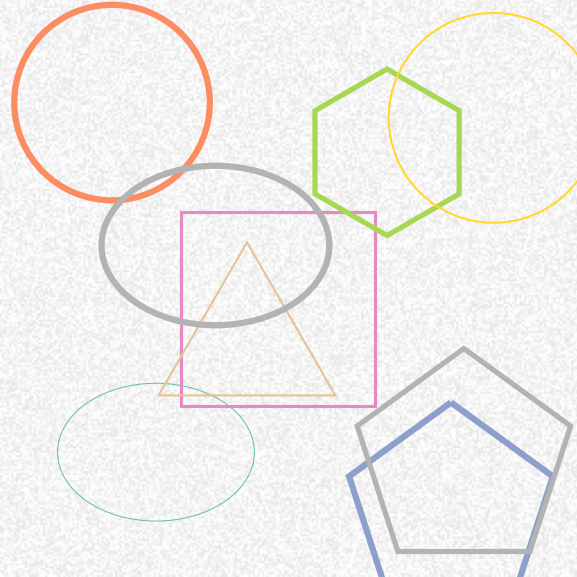[{"shape": "oval", "thickness": 0.5, "radius": 0.85, "center": [0.27, 0.216]}, {"shape": "circle", "thickness": 3, "radius": 0.85, "center": [0.194, 0.822]}, {"shape": "pentagon", "thickness": 3, "radius": 0.93, "center": [0.781, 0.117]}, {"shape": "square", "thickness": 1.5, "radius": 0.84, "center": [0.481, 0.464]}, {"shape": "hexagon", "thickness": 2.5, "radius": 0.72, "center": [0.67, 0.735]}, {"shape": "circle", "thickness": 1, "radius": 0.91, "center": [0.855, 0.795]}, {"shape": "triangle", "thickness": 1, "radius": 0.88, "center": [0.428, 0.403]}, {"shape": "pentagon", "thickness": 2.5, "radius": 0.97, "center": [0.803, 0.201]}, {"shape": "oval", "thickness": 3, "radius": 0.99, "center": [0.373, 0.574]}]